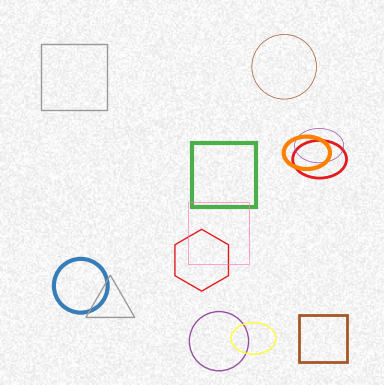[{"shape": "oval", "thickness": 2, "radius": 0.35, "center": [0.83, 0.586]}, {"shape": "hexagon", "thickness": 1, "radius": 0.4, "center": [0.524, 0.324]}, {"shape": "circle", "thickness": 3, "radius": 0.35, "center": [0.21, 0.258]}, {"shape": "square", "thickness": 3, "radius": 0.42, "center": [0.582, 0.546]}, {"shape": "oval", "thickness": 0.5, "radius": 0.32, "center": [0.829, 0.622]}, {"shape": "circle", "thickness": 1, "radius": 0.38, "center": [0.569, 0.114]}, {"shape": "oval", "thickness": 3, "radius": 0.3, "center": [0.797, 0.603]}, {"shape": "oval", "thickness": 1, "radius": 0.29, "center": [0.659, 0.121]}, {"shape": "circle", "thickness": 0.5, "radius": 0.42, "center": [0.738, 0.827]}, {"shape": "square", "thickness": 2, "radius": 0.31, "center": [0.839, 0.121]}, {"shape": "square", "thickness": 0.5, "radius": 0.4, "center": [0.568, 0.396]}, {"shape": "triangle", "thickness": 1, "radius": 0.37, "center": [0.287, 0.212]}, {"shape": "square", "thickness": 1, "radius": 0.43, "center": [0.193, 0.801]}]